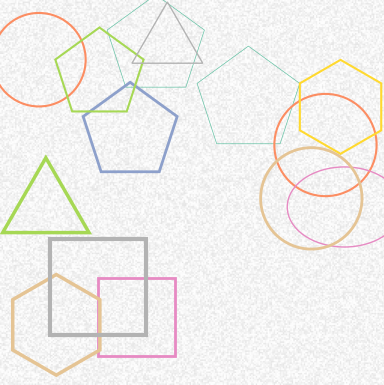[{"shape": "pentagon", "thickness": 0.5, "radius": 0.7, "center": [0.645, 0.74]}, {"shape": "pentagon", "thickness": 0.5, "radius": 0.66, "center": [0.405, 0.881]}, {"shape": "circle", "thickness": 1.5, "radius": 0.61, "center": [0.101, 0.845]}, {"shape": "circle", "thickness": 1.5, "radius": 0.66, "center": [0.845, 0.623]}, {"shape": "pentagon", "thickness": 2, "radius": 0.64, "center": [0.338, 0.658]}, {"shape": "square", "thickness": 2, "radius": 0.5, "center": [0.354, 0.176]}, {"shape": "oval", "thickness": 1, "radius": 0.74, "center": [0.895, 0.462]}, {"shape": "pentagon", "thickness": 1.5, "radius": 0.6, "center": [0.258, 0.808]}, {"shape": "triangle", "thickness": 2.5, "radius": 0.65, "center": [0.119, 0.461]}, {"shape": "hexagon", "thickness": 1.5, "radius": 0.61, "center": [0.885, 0.723]}, {"shape": "circle", "thickness": 2, "radius": 0.66, "center": [0.809, 0.485]}, {"shape": "hexagon", "thickness": 2.5, "radius": 0.65, "center": [0.146, 0.156]}, {"shape": "triangle", "thickness": 1, "radius": 0.53, "center": [0.435, 0.889]}, {"shape": "square", "thickness": 3, "radius": 0.62, "center": [0.255, 0.254]}]